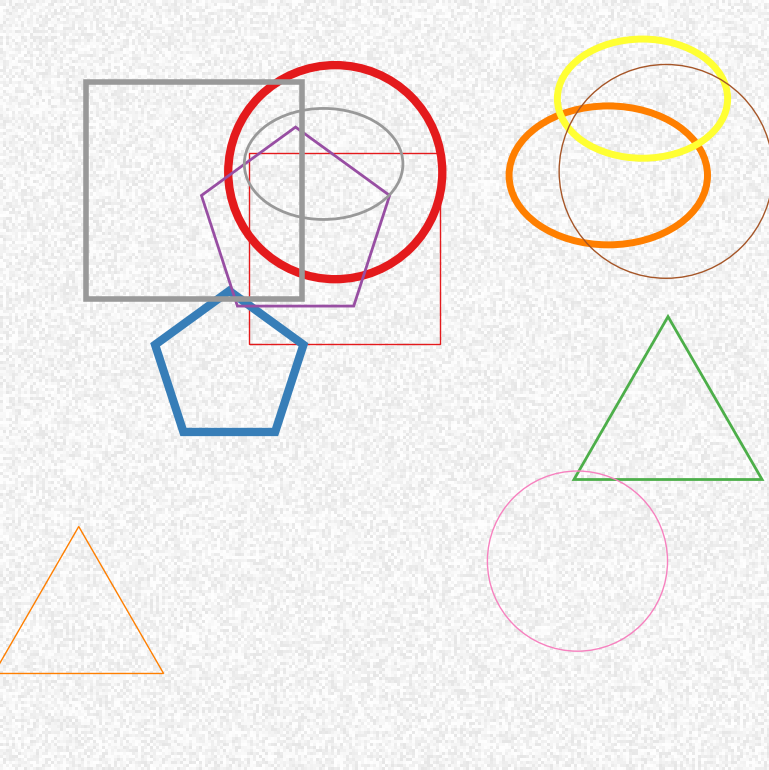[{"shape": "circle", "thickness": 3, "radius": 0.7, "center": [0.435, 0.776]}, {"shape": "square", "thickness": 0.5, "radius": 0.62, "center": [0.447, 0.677]}, {"shape": "pentagon", "thickness": 3, "radius": 0.51, "center": [0.298, 0.521]}, {"shape": "triangle", "thickness": 1, "radius": 0.71, "center": [0.868, 0.448]}, {"shape": "pentagon", "thickness": 1, "radius": 0.64, "center": [0.384, 0.706]}, {"shape": "oval", "thickness": 2.5, "radius": 0.64, "center": [0.79, 0.772]}, {"shape": "triangle", "thickness": 0.5, "radius": 0.64, "center": [0.102, 0.189]}, {"shape": "oval", "thickness": 2.5, "radius": 0.55, "center": [0.834, 0.872]}, {"shape": "circle", "thickness": 0.5, "radius": 0.69, "center": [0.865, 0.777]}, {"shape": "circle", "thickness": 0.5, "radius": 0.58, "center": [0.75, 0.271]}, {"shape": "oval", "thickness": 1, "radius": 0.52, "center": [0.42, 0.787]}, {"shape": "square", "thickness": 2, "radius": 0.7, "center": [0.252, 0.753]}]